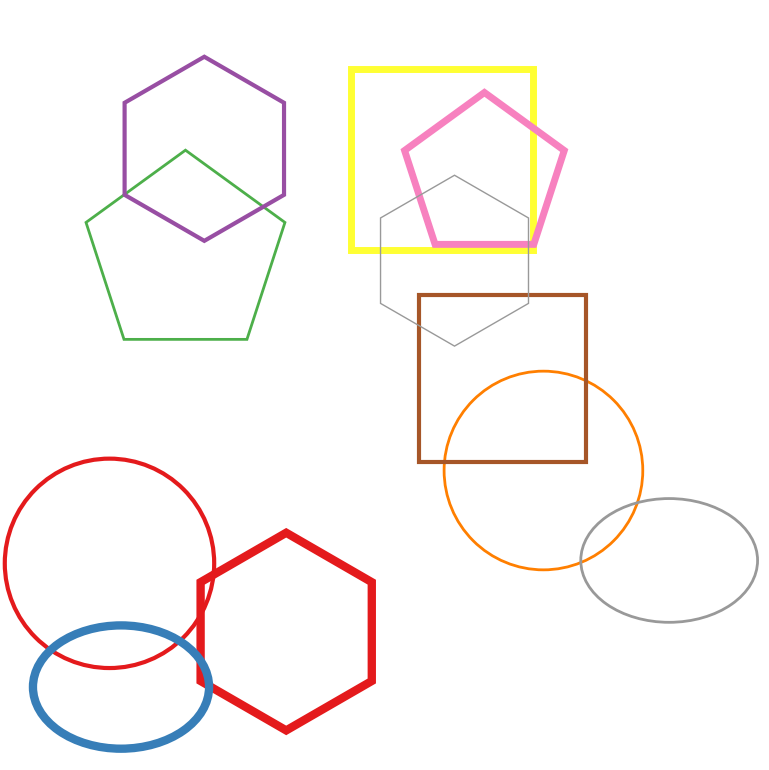[{"shape": "hexagon", "thickness": 3, "radius": 0.64, "center": [0.372, 0.18]}, {"shape": "circle", "thickness": 1.5, "radius": 0.68, "center": [0.142, 0.268]}, {"shape": "oval", "thickness": 3, "radius": 0.57, "center": [0.157, 0.108]}, {"shape": "pentagon", "thickness": 1, "radius": 0.68, "center": [0.241, 0.669]}, {"shape": "hexagon", "thickness": 1.5, "radius": 0.6, "center": [0.265, 0.807]}, {"shape": "circle", "thickness": 1, "radius": 0.65, "center": [0.706, 0.389]}, {"shape": "square", "thickness": 2.5, "radius": 0.59, "center": [0.574, 0.793]}, {"shape": "square", "thickness": 1.5, "radius": 0.54, "center": [0.653, 0.508]}, {"shape": "pentagon", "thickness": 2.5, "radius": 0.55, "center": [0.629, 0.771]}, {"shape": "oval", "thickness": 1, "radius": 0.57, "center": [0.869, 0.272]}, {"shape": "hexagon", "thickness": 0.5, "radius": 0.55, "center": [0.59, 0.661]}]